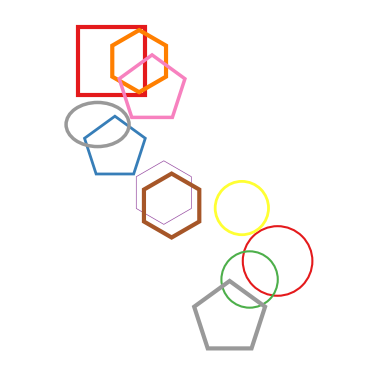[{"shape": "circle", "thickness": 1.5, "radius": 0.45, "center": [0.721, 0.322]}, {"shape": "square", "thickness": 3, "radius": 0.44, "center": [0.29, 0.841]}, {"shape": "pentagon", "thickness": 2, "radius": 0.41, "center": [0.298, 0.615]}, {"shape": "circle", "thickness": 1.5, "radius": 0.37, "center": [0.648, 0.274]}, {"shape": "hexagon", "thickness": 0.5, "radius": 0.41, "center": [0.425, 0.5]}, {"shape": "hexagon", "thickness": 3, "radius": 0.4, "center": [0.361, 0.841]}, {"shape": "circle", "thickness": 2, "radius": 0.35, "center": [0.628, 0.46]}, {"shape": "hexagon", "thickness": 3, "radius": 0.42, "center": [0.446, 0.466]}, {"shape": "pentagon", "thickness": 2.5, "radius": 0.45, "center": [0.395, 0.768]}, {"shape": "oval", "thickness": 2.5, "radius": 0.41, "center": [0.253, 0.677]}, {"shape": "pentagon", "thickness": 3, "radius": 0.48, "center": [0.596, 0.173]}]